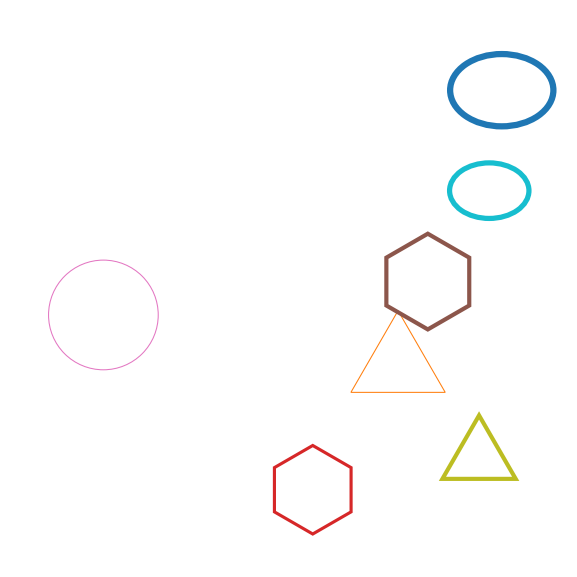[{"shape": "oval", "thickness": 3, "radius": 0.45, "center": [0.869, 0.843]}, {"shape": "triangle", "thickness": 0.5, "radius": 0.47, "center": [0.689, 0.367]}, {"shape": "hexagon", "thickness": 1.5, "radius": 0.38, "center": [0.542, 0.151]}, {"shape": "hexagon", "thickness": 2, "radius": 0.41, "center": [0.741, 0.512]}, {"shape": "circle", "thickness": 0.5, "radius": 0.47, "center": [0.179, 0.454]}, {"shape": "triangle", "thickness": 2, "radius": 0.37, "center": [0.83, 0.207]}, {"shape": "oval", "thickness": 2.5, "radius": 0.34, "center": [0.847, 0.669]}]